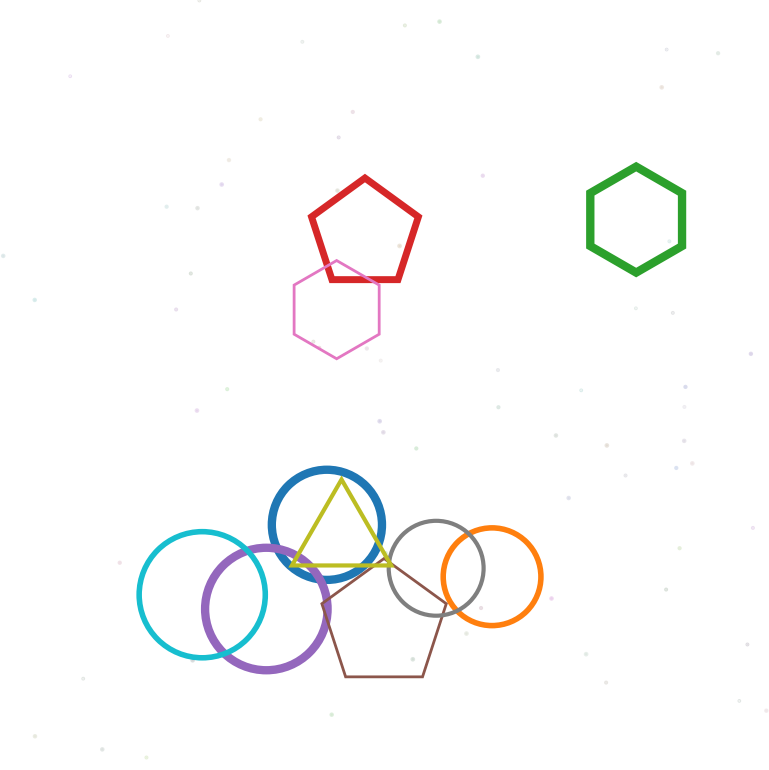[{"shape": "circle", "thickness": 3, "radius": 0.36, "center": [0.425, 0.318]}, {"shape": "circle", "thickness": 2, "radius": 0.32, "center": [0.639, 0.251]}, {"shape": "hexagon", "thickness": 3, "radius": 0.34, "center": [0.826, 0.715]}, {"shape": "pentagon", "thickness": 2.5, "radius": 0.36, "center": [0.474, 0.696]}, {"shape": "circle", "thickness": 3, "radius": 0.4, "center": [0.346, 0.209]}, {"shape": "pentagon", "thickness": 1, "radius": 0.42, "center": [0.499, 0.19]}, {"shape": "hexagon", "thickness": 1, "radius": 0.32, "center": [0.437, 0.598]}, {"shape": "circle", "thickness": 1.5, "radius": 0.31, "center": [0.566, 0.262]}, {"shape": "triangle", "thickness": 1.5, "radius": 0.37, "center": [0.444, 0.303]}, {"shape": "circle", "thickness": 2, "radius": 0.41, "center": [0.263, 0.228]}]